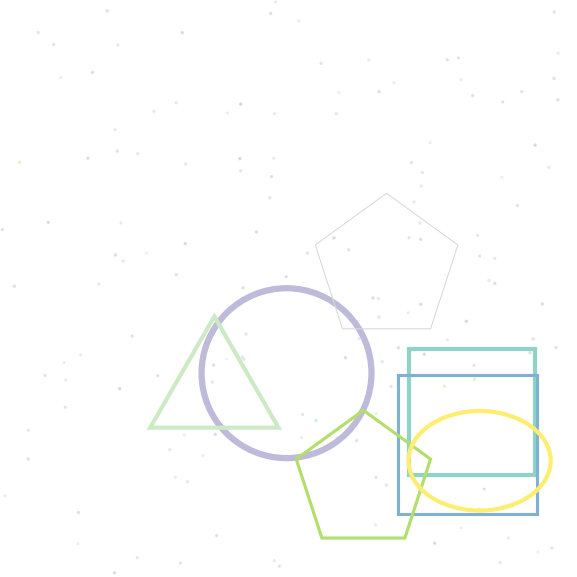[{"shape": "square", "thickness": 2, "radius": 0.55, "center": [0.818, 0.285]}, {"shape": "circle", "thickness": 3, "radius": 0.74, "center": [0.496, 0.353]}, {"shape": "square", "thickness": 1.5, "radius": 0.6, "center": [0.809, 0.229]}, {"shape": "pentagon", "thickness": 1.5, "radius": 0.61, "center": [0.629, 0.166]}, {"shape": "pentagon", "thickness": 0.5, "radius": 0.65, "center": [0.669, 0.535]}, {"shape": "triangle", "thickness": 2, "radius": 0.64, "center": [0.371, 0.323]}, {"shape": "oval", "thickness": 2, "radius": 0.62, "center": [0.83, 0.201]}]